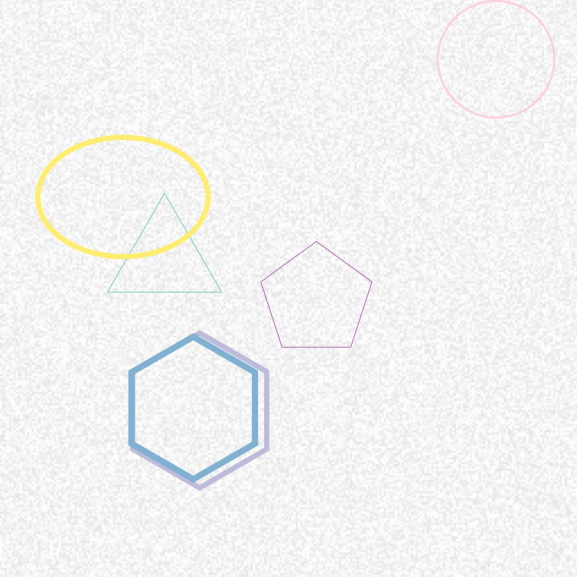[{"shape": "triangle", "thickness": 0.5, "radius": 0.57, "center": [0.285, 0.55]}, {"shape": "hexagon", "thickness": 2.5, "radius": 0.67, "center": [0.346, 0.288]}, {"shape": "hexagon", "thickness": 3, "radius": 0.62, "center": [0.335, 0.293]}, {"shape": "circle", "thickness": 1, "radius": 0.5, "center": [0.859, 0.897]}, {"shape": "pentagon", "thickness": 0.5, "radius": 0.51, "center": [0.548, 0.48]}, {"shape": "oval", "thickness": 2.5, "radius": 0.74, "center": [0.213, 0.658]}]